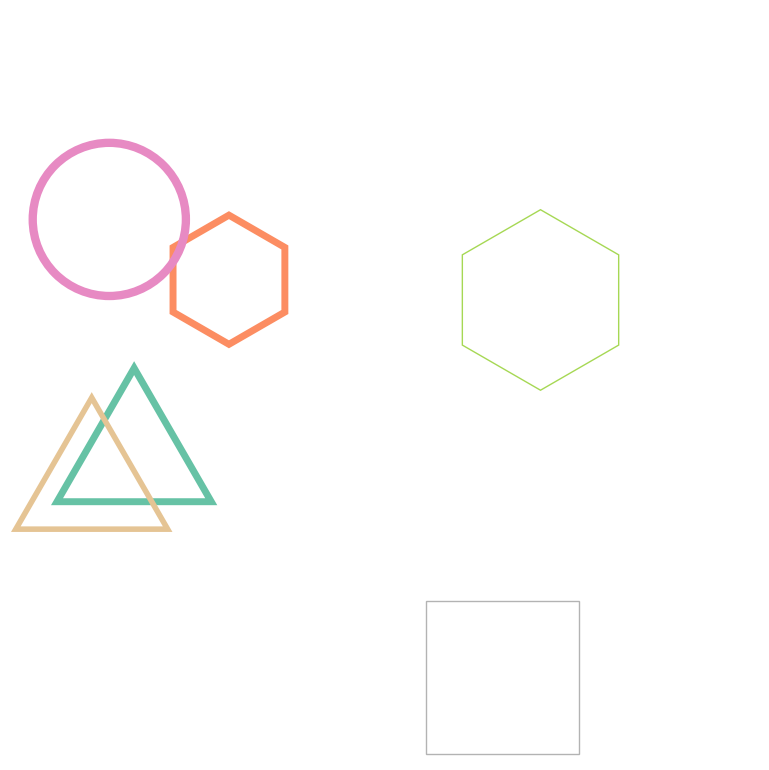[{"shape": "triangle", "thickness": 2.5, "radius": 0.58, "center": [0.174, 0.406]}, {"shape": "hexagon", "thickness": 2.5, "radius": 0.42, "center": [0.297, 0.637]}, {"shape": "circle", "thickness": 3, "radius": 0.5, "center": [0.142, 0.715]}, {"shape": "hexagon", "thickness": 0.5, "radius": 0.59, "center": [0.702, 0.61]}, {"shape": "triangle", "thickness": 2, "radius": 0.57, "center": [0.119, 0.37]}, {"shape": "square", "thickness": 0.5, "radius": 0.5, "center": [0.652, 0.12]}]